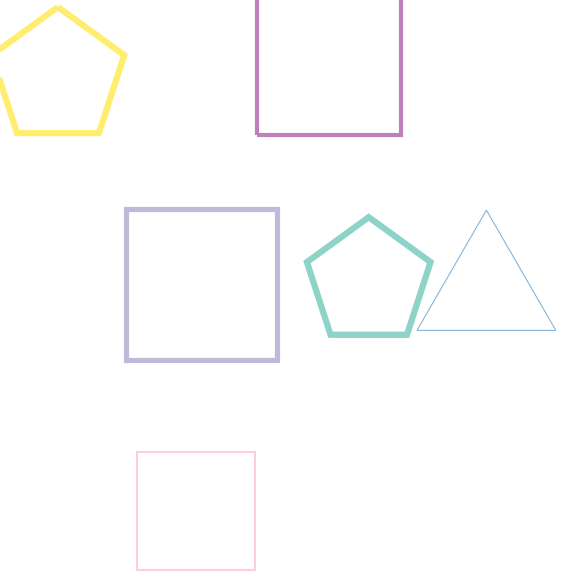[{"shape": "pentagon", "thickness": 3, "radius": 0.56, "center": [0.639, 0.511]}, {"shape": "square", "thickness": 2.5, "radius": 0.66, "center": [0.349, 0.507]}, {"shape": "triangle", "thickness": 0.5, "radius": 0.69, "center": [0.842, 0.496]}, {"shape": "square", "thickness": 1, "radius": 0.51, "center": [0.339, 0.114]}, {"shape": "square", "thickness": 2, "radius": 0.62, "center": [0.569, 0.889]}, {"shape": "pentagon", "thickness": 3, "radius": 0.6, "center": [0.1, 0.866]}]